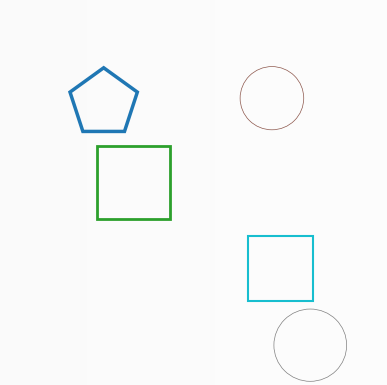[{"shape": "pentagon", "thickness": 2.5, "radius": 0.46, "center": [0.268, 0.733]}, {"shape": "square", "thickness": 2, "radius": 0.47, "center": [0.345, 0.526]}, {"shape": "circle", "thickness": 0.5, "radius": 0.41, "center": [0.702, 0.745]}, {"shape": "circle", "thickness": 0.5, "radius": 0.47, "center": [0.801, 0.103]}, {"shape": "square", "thickness": 1.5, "radius": 0.42, "center": [0.724, 0.302]}]